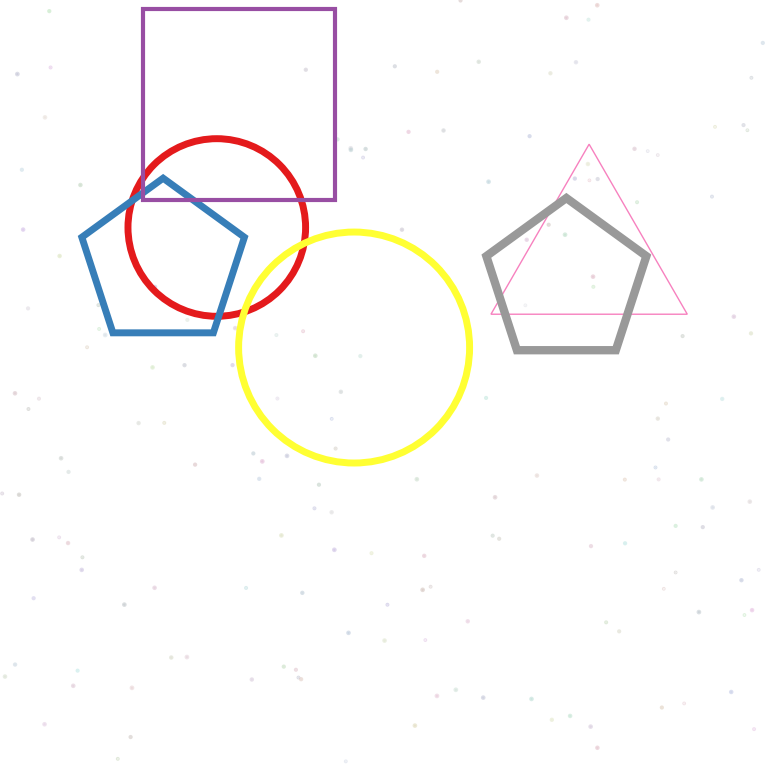[{"shape": "circle", "thickness": 2.5, "radius": 0.58, "center": [0.282, 0.705]}, {"shape": "pentagon", "thickness": 2.5, "radius": 0.56, "center": [0.212, 0.658]}, {"shape": "square", "thickness": 1.5, "radius": 0.62, "center": [0.31, 0.865]}, {"shape": "circle", "thickness": 2.5, "radius": 0.75, "center": [0.46, 0.549]}, {"shape": "triangle", "thickness": 0.5, "radius": 0.74, "center": [0.765, 0.666]}, {"shape": "pentagon", "thickness": 3, "radius": 0.55, "center": [0.736, 0.634]}]